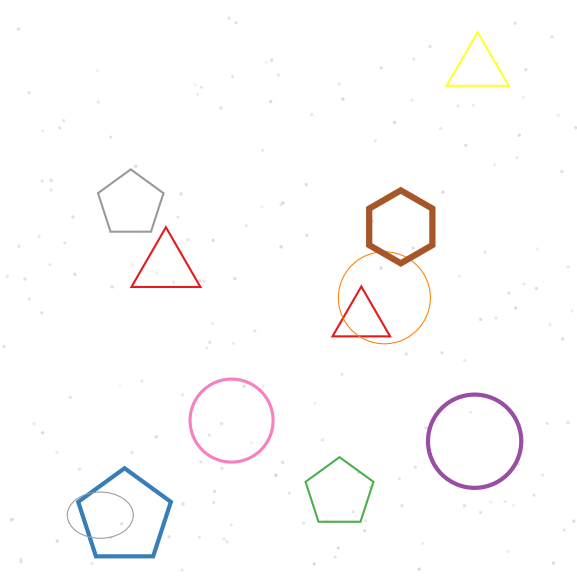[{"shape": "triangle", "thickness": 1, "radius": 0.34, "center": [0.287, 0.537]}, {"shape": "triangle", "thickness": 1, "radius": 0.29, "center": [0.626, 0.445]}, {"shape": "pentagon", "thickness": 2, "radius": 0.42, "center": [0.216, 0.104]}, {"shape": "pentagon", "thickness": 1, "radius": 0.31, "center": [0.588, 0.146]}, {"shape": "circle", "thickness": 2, "radius": 0.4, "center": [0.822, 0.235]}, {"shape": "circle", "thickness": 0.5, "radius": 0.4, "center": [0.666, 0.483]}, {"shape": "triangle", "thickness": 1, "radius": 0.31, "center": [0.827, 0.881]}, {"shape": "hexagon", "thickness": 3, "radius": 0.32, "center": [0.694, 0.606]}, {"shape": "circle", "thickness": 1.5, "radius": 0.36, "center": [0.401, 0.271]}, {"shape": "pentagon", "thickness": 1, "radius": 0.3, "center": [0.226, 0.646]}, {"shape": "oval", "thickness": 0.5, "radius": 0.29, "center": [0.174, 0.107]}]